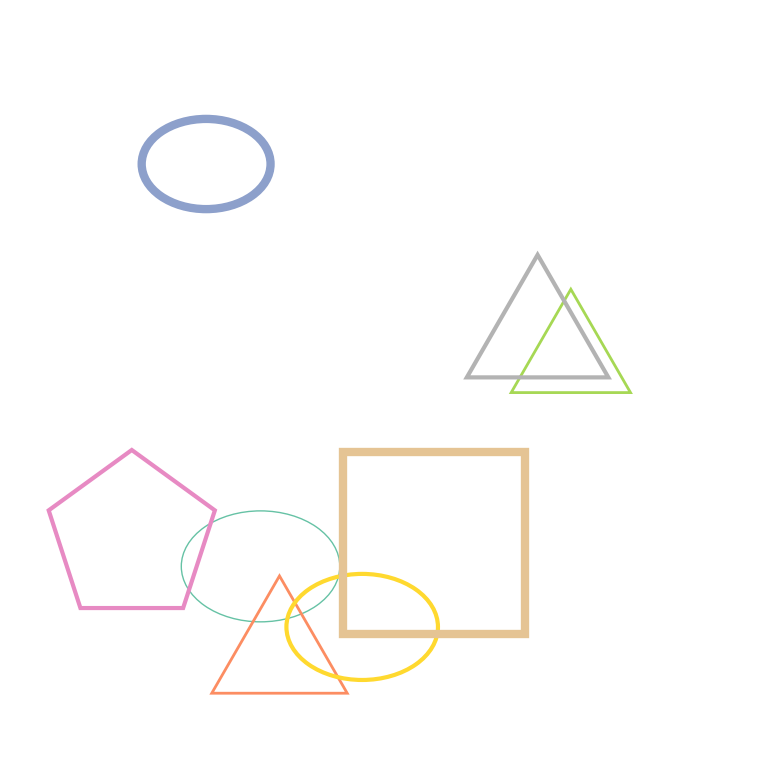[{"shape": "oval", "thickness": 0.5, "radius": 0.51, "center": [0.338, 0.264]}, {"shape": "triangle", "thickness": 1, "radius": 0.51, "center": [0.363, 0.15]}, {"shape": "oval", "thickness": 3, "radius": 0.42, "center": [0.268, 0.787]}, {"shape": "pentagon", "thickness": 1.5, "radius": 0.57, "center": [0.171, 0.302]}, {"shape": "triangle", "thickness": 1, "radius": 0.45, "center": [0.741, 0.535]}, {"shape": "oval", "thickness": 1.5, "radius": 0.49, "center": [0.47, 0.186]}, {"shape": "square", "thickness": 3, "radius": 0.59, "center": [0.564, 0.295]}, {"shape": "triangle", "thickness": 1.5, "radius": 0.53, "center": [0.698, 0.563]}]